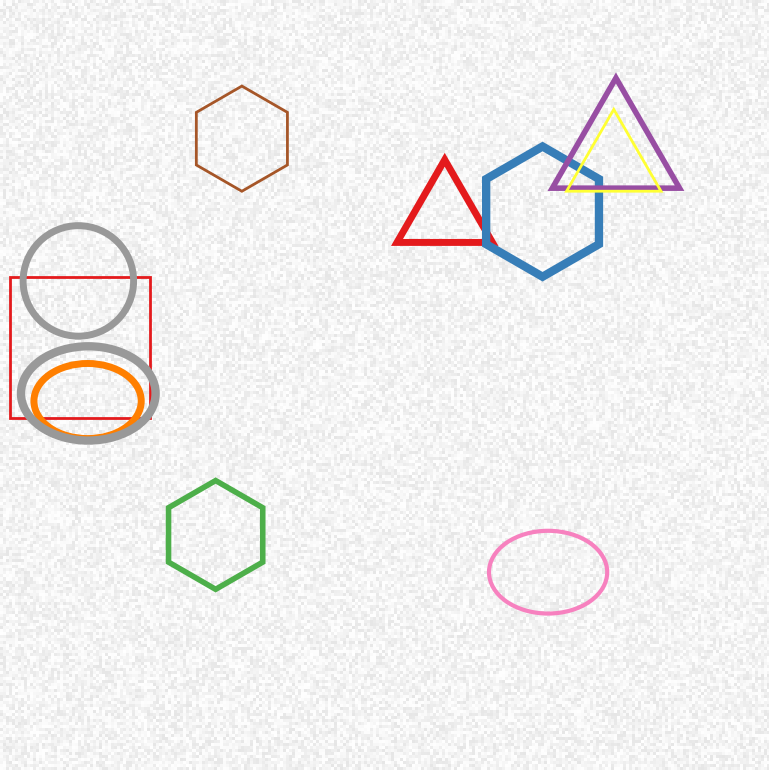[{"shape": "square", "thickness": 1, "radius": 0.45, "center": [0.104, 0.549]}, {"shape": "triangle", "thickness": 2.5, "radius": 0.36, "center": [0.578, 0.721]}, {"shape": "hexagon", "thickness": 3, "radius": 0.42, "center": [0.705, 0.725]}, {"shape": "hexagon", "thickness": 2, "radius": 0.35, "center": [0.28, 0.305]}, {"shape": "triangle", "thickness": 2, "radius": 0.48, "center": [0.8, 0.803]}, {"shape": "oval", "thickness": 2.5, "radius": 0.35, "center": [0.114, 0.479]}, {"shape": "triangle", "thickness": 1, "radius": 0.35, "center": [0.797, 0.787]}, {"shape": "hexagon", "thickness": 1, "radius": 0.34, "center": [0.314, 0.82]}, {"shape": "oval", "thickness": 1.5, "radius": 0.38, "center": [0.712, 0.257]}, {"shape": "oval", "thickness": 3, "radius": 0.44, "center": [0.115, 0.489]}, {"shape": "circle", "thickness": 2.5, "radius": 0.36, "center": [0.102, 0.635]}]